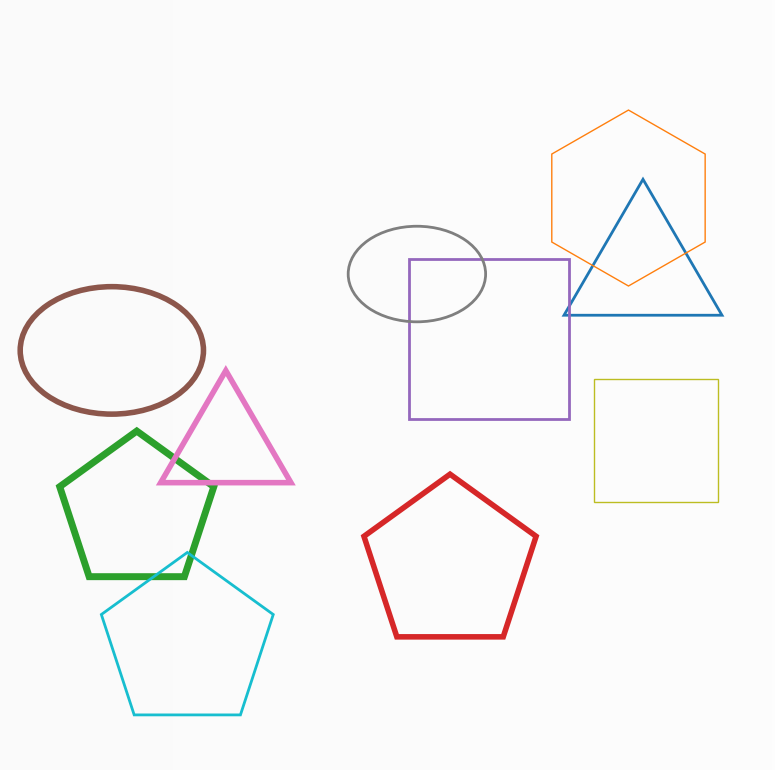[{"shape": "triangle", "thickness": 1, "radius": 0.59, "center": [0.83, 0.649]}, {"shape": "hexagon", "thickness": 0.5, "radius": 0.57, "center": [0.811, 0.743]}, {"shape": "pentagon", "thickness": 2.5, "radius": 0.52, "center": [0.176, 0.336]}, {"shape": "pentagon", "thickness": 2, "radius": 0.58, "center": [0.581, 0.267]}, {"shape": "square", "thickness": 1, "radius": 0.52, "center": [0.631, 0.56]}, {"shape": "oval", "thickness": 2, "radius": 0.59, "center": [0.144, 0.545]}, {"shape": "triangle", "thickness": 2, "radius": 0.49, "center": [0.291, 0.422]}, {"shape": "oval", "thickness": 1, "radius": 0.44, "center": [0.538, 0.644]}, {"shape": "square", "thickness": 0.5, "radius": 0.4, "center": [0.847, 0.428]}, {"shape": "pentagon", "thickness": 1, "radius": 0.58, "center": [0.242, 0.166]}]